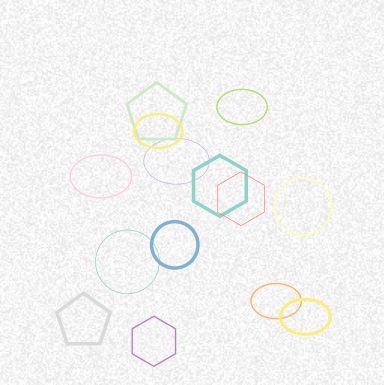[{"shape": "circle", "thickness": 0.5, "radius": 0.41, "center": [0.331, 0.32]}, {"shape": "hexagon", "thickness": 2.5, "radius": 0.4, "center": [0.571, 0.517]}, {"shape": "circle", "thickness": 1, "radius": 0.37, "center": [0.787, 0.464]}, {"shape": "oval", "thickness": 0.5, "radius": 0.43, "center": [0.459, 0.581]}, {"shape": "hexagon", "thickness": 0.5, "radius": 0.35, "center": [0.626, 0.484]}, {"shape": "circle", "thickness": 2.5, "radius": 0.3, "center": [0.454, 0.364]}, {"shape": "oval", "thickness": 1, "radius": 0.33, "center": [0.717, 0.218]}, {"shape": "oval", "thickness": 1, "radius": 0.33, "center": [0.629, 0.722]}, {"shape": "oval", "thickness": 1, "radius": 0.4, "center": [0.262, 0.542]}, {"shape": "pentagon", "thickness": 2.5, "radius": 0.36, "center": [0.217, 0.166]}, {"shape": "hexagon", "thickness": 1, "radius": 0.32, "center": [0.4, 0.114]}, {"shape": "pentagon", "thickness": 2, "radius": 0.41, "center": [0.407, 0.705]}, {"shape": "oval", "thickness": 2, "radius": 0.33, "center": [0.793, 0.177]}, {"shape": "oval", "thickness": 1.5, "radius": 0.31, "center": [0.411, 0.66]}]